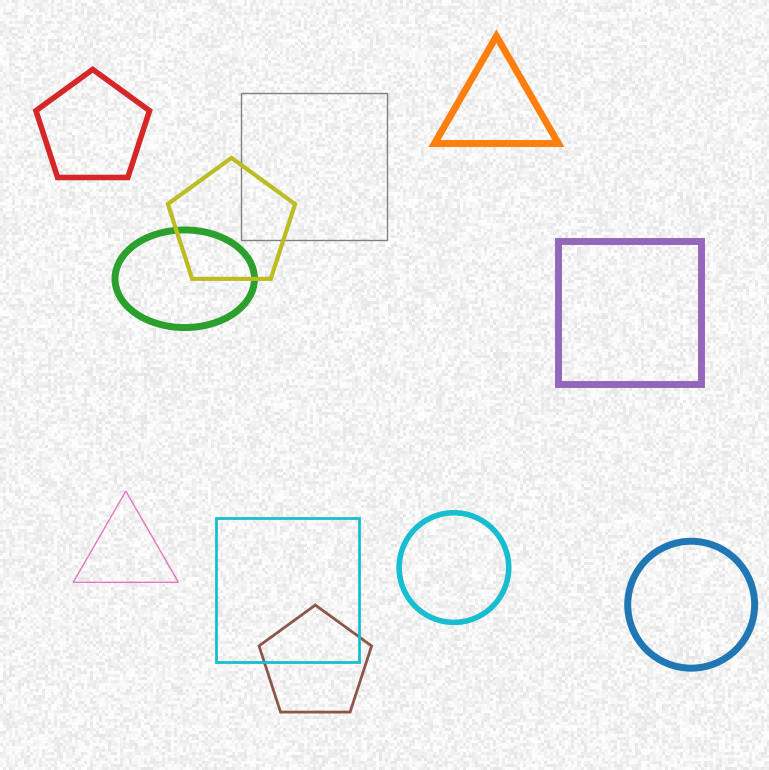[{"shape": "circle", "thickness": 2.5, "radius": 0.41, "center": [0.898, 0.215]}, {"shape": "triangle", "thickness": 2.5, "radius": 0.46, "center": [0.645, 0.86]}, {"shape": "oval", "thickness": 2.5, "radius": 0.45, "center": [0.24, 0.638]}, {"shape": "pentagon", "thickness": 2, "radius": 0.39, "center": [0.12, 0.832]}, {"shape": "square", "thickness": 2.5, "radius": 0.47, "center": [0.817, 0.594]}, {"shape": "pentagon", "thickness": 1, "radius": 0.38, "center": [0.41, 0.137]}, {"shape": "triangle", "thickness": 0.5, "radius": 0.39, "center": [0.163, 0.283]}, {"shape": "square", "thickness": 0.5, "radius": 0.48, "center": [0.408, 0.784]}, {"shape": "pentagon", "thickness": 1.5, "radius": 0.43, "center": [0.301, 0.708]}, {"shape": "circle", "thickness": 2, "radius": 0.36, "center": [0.59, 0.263]}, {"shape": "square", "thickness": 1, "radius": 0.47, "center": [0.373, 0.233]}]